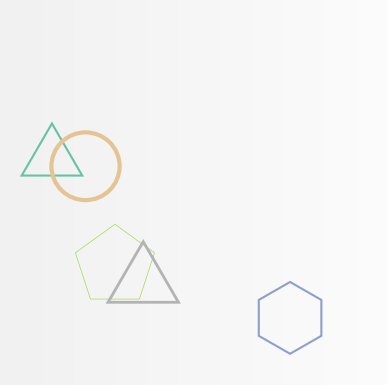[{"shape": "triangle", "thickness": 1.5, "radius": 0.45, "center": [0.134, 0.589]}, {"shape": "hexagon", "thickness": 1.5, "radius": 0.47, "center": [0.749, 0.174]}, {"shape": "pentagon", "thickness": 0.5, "radius": 0.54, "center": [0.297, 0.31]}, {"shape": "circle", "thickness": 3, "radius": 0.44, "center": [0.221, 0.568]}, {"shape": "triangle", "thickness": 2, "radius": 0.52, "center": [0.37, 0.267]}]